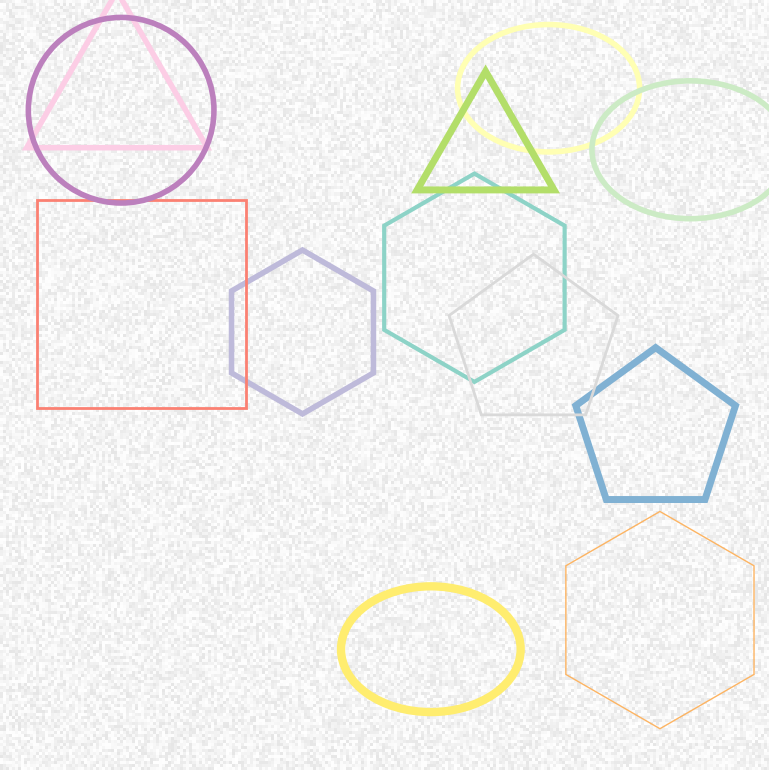[{"shape": "hexagon", "thickness": 1.5, "radius": 0.68, "center": [0.616, 0.639]}, {"shape": "oval", "thickness": 2, "radius": 0.59, "center": [0.712, 0.885]}, {"shape": "hexagon", "thickness": 2, "radius": 0.53, "center": [0.393, 0.569]}, {"shape": "square", "thickness": 1, "radius": 0.68, "center": [0.184, 0.605]}, {"shape": "pentagon", "thickness": 2.5, "radius": 0.55, "center": [0.851, 0.439]}, {"shape": "hexagon", "thickness": 0.5, "radius": 0.71, "center": [0.857, 0.195]}, {"shape": "triangle", "thickness": 2.5, "radius": 0.51, "center": [0.631, 0.805]}, {"shape": "triangle", "thickness": 2, "radius": 0.68, "center": [0.152, 0.876]}, {"shape": "pentagon", "thickness": 1, "radius": 0.58, "center": [0.693, 0.555]}, {"shape": "circle", "thickness": 2, "radius": 0.6, "center": [0.157, 0.857]}, {"shape": "oval", "thickness": 2, "radius": 0.64, "center": [0.897, 0.805]}, {"shape": "oval", "thickness": 3, "radius": 0.58, "center": [0.56, 0.157]}]